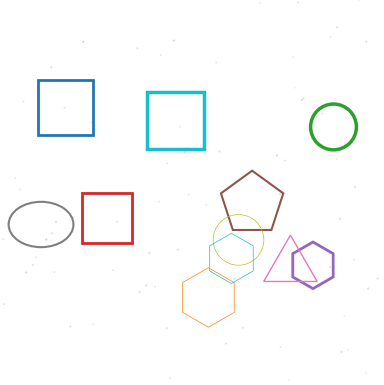[{"shape": "square", "thickness": 2, "radius": 0.36, "center": [0.17, 0.721]}, {"shape": "hexagon", "thickness": 0.5, "radius": 0.39, "center": [0.541, 0.227]}, {"shape": "circle", "thickness": 2.5, "radius": 0.3, "center": [0.866, 0.67]}, {"shape": "square", "thickness": 2, "radius": 0.33, "center": [0.278, 0.433]}, {"shape": "hexagon", "thickness": 2, "radius": 0.3, "center": [0.813, 0.311]}, {"shape": "pentagon", "thickness": 1.5, "radius": 0.43, "center": [0.655, 0.472]}, {"shape": "triangle", "thickness": 1, "radius": 0.4, "center": [0.754, 0.309]}, {"shape": "oval", "thickness": 1.5, "radius": 0.42, "center": [0.107, 0.417]}, {"shape": "circle", "thickness": 0.5, "radius": 0.33, "center": [0.619, 0.377]}, {"shape": "square", "thickness": 2.5, "radius": 0.37, "center": [0.456, 0.686]}, {"shape": "hexagon", "thickness": 0.5, "radius": 0.33, "center": [0.601, 0.329]}]